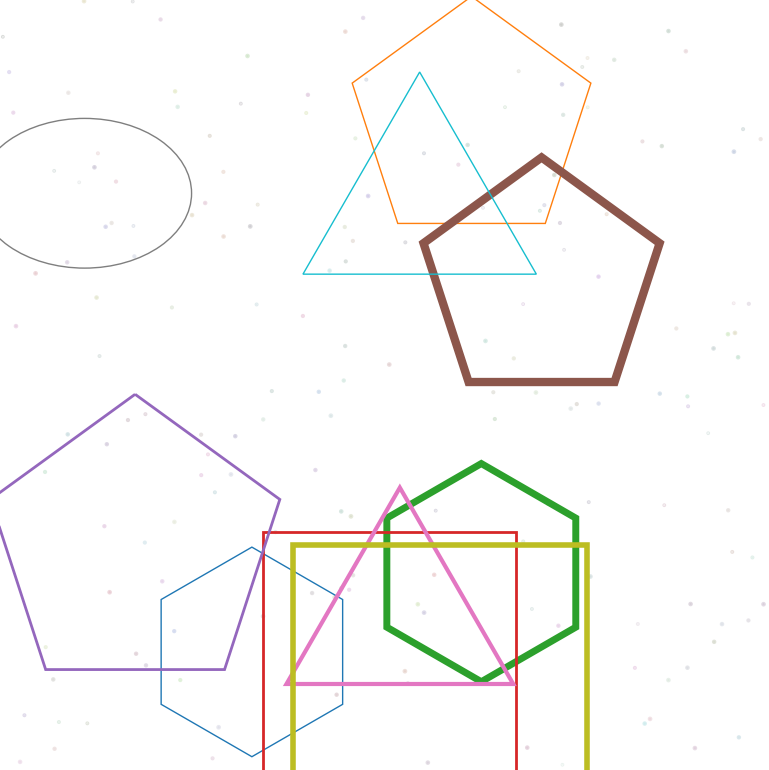[{"shape": "hexagon", "thickness": 0.5, "radius": 0.68, "center": [0.327, 0.153]}, {"shape": "pentagon", "thickness": 0.5, "radius": 0.81, "center": [0.612, 0.842]}, {"shape": "hexagon", "thickness": 2.5, "radius": 0.71, "center": [0.625, 0.256]}, {"shape": "square", "thickness": 1, "radius": 0.82, "center": [0.506, 0.145]}, {"shape": "pentagon", "thickness": 1, "radius": 0.99, "center": [0.175, 0.29]}, {"shape": "pentagon", "thickness": 3, "radius": 0.81, "center": [0.703, 0.634]}, {"shape": "triangle", "thickness": 1.5, "radius": 0.85, "center": [0.519, 0.197]}, {"shape": "oval", "thickness": 0.5, "radius": 0.69, "center": [0.11, 0.749]}, {"shape": "square", "thickness": 2, "radius": 0.96, "center": [0.572, 0.101]}, {"shape": "triangle", "thickness": 0.5, "radius": 0.88, "center": [0.545, 0.731]}]